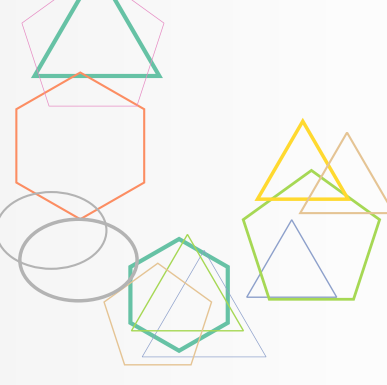[{"shape": "hexagon", "thickness": 3, "radius": 0.73, "center": [0.462, 0.234]}, {"shape": "triangle", "thickness": 3, "radius": 0.93, "center": [0.25, 0.896]}, {"shape": "hexagon", "thickness": 1.5, "radius": 0.95, "center": [0.207, 0.621]}, {"shape": "triangle", "thickness": 1, "radius": 0.67, "center": [0.753, 0.295]}, {"shape": "triangle", "thickness": 0.5, "radius": 0.92, "center": [0.527, 0.165]}, {"shape": "pentagon", "thickness": 0.5, "radius": 0.96, "center": [0.24, 0.88]}, {"shape": "pentagon", "thickness": 2, "radius": 0.92, "center": [0.804, 0.372]}, {"shape": "triangle", "thickness": 1, "radius": 0.83, "center": [0.484, 0.224]}, {"shape": "triangle", "thickness": 2.5, "radius": 0.67, "center": [0.781, 0.55]}, {"shape": "triangle", "thickness": 1.5, "radius": 0.7, "center": [0.896, 0.516]}, {"shape": "pentagon", "thickness": 1, "radius": 0.73, "center": [0.407, 0.17]}, {"shape": "oval", "thickness": 1.5, "radius": 0.71, "center": [0.132, 0.401]}, {"shape": "oval", "thickness": 2.5, "radius": 0.76, "center": [0.202, 0.325]}]